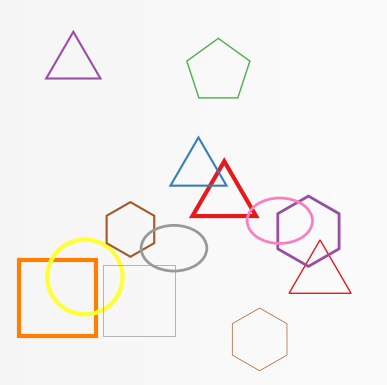[{"shape": "triangle", "thickness": 1, "radius": 0.46, "center": [0.826, 0.284]}, {"shape": "triangle", "thickness": 3, "radius": 0.47, "center": [0.579, 0.486]}, {"shape": "triangle", "thickness": 1.5, "radius": 0.42, "center": [0.512, 0.56]}, {"shape": "pentagon", "thickness": 1, "radius": 0.43, "center": [0.563, 0.815]}, {"shape": "hexagon", "thickness": 2, "radius": 0.46, "center": [0.796, 0.399]}, {"shape": "triangle", "thickness": 1.5, "radius": 0.4, "center": [0.189, 0.837]}, {"shape": "square", "thickness": 3, "radius": 0.5, "center": [0.149, 0.227]}, {"shape": "circle", "thickness": 3, "radius": 0.49, "center": [0.219, 0.281]}, {"shape": "hexagon", "thickness": 1.5, "radius": 0.35, "center": [0.337, 0.404]}, {"shape": "hexagon", "thickness": 0.5, "radius": 0.41, "center": [0.67, 0.118]}, {"shape": "oval", "thickness": 2, "radius": 0.42, "center": [0.722, 0.427]}, {"shape": "square", "thickness": 0.5, "radius": 0.46, "center": [0.359, 0.22]}, {"shape": "oval", "thickness": 2, "radius": 0.42, "center": [0.449, 0.355]}]